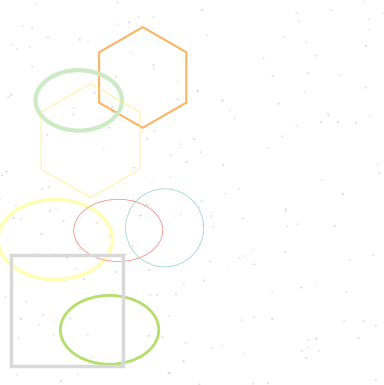[{"shape": "circle", "thickness": 0.5, "radius": 0.51, "center": [0.428, 0.408]}, {"shape": "oval", "thickness": 2.5, "radius": 0.74, "center": [0.144, 0.378]}, {"shape": "oval", "thickness": 0.5, "radius": 0.58, "center": [0.307, 0.402]}, {"shape": "hexagon", "thickness": 1.5, "radius": 0.65, "center": [0.371, 0.799]}, {"shape": "oval", "thickness": 2, "radius": 0.64, "center": [0.285, 0.143]}, {"shape": "square", "thickness": 2.5, "radius": 0.72, "center": [0.174, 0.194]}, {"shape": "oval", "thickness": 3, "radius": 0.56, "center": [0.205, 0.739]}, {"shape": "hexagon", "thickness": 0.5, "radius": 0.74, "center": [0.235, 0.635]}]